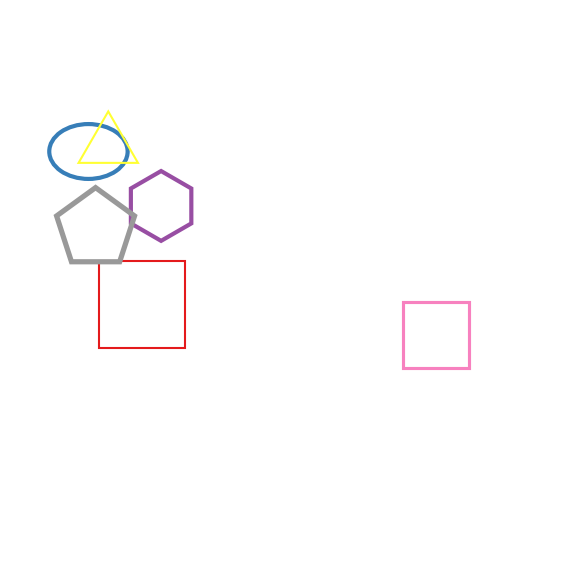[{"shape": "square", "thickness": 1, "radius": 0.37, "center": [0.246, 0.472]}, {"shape": "oval", "thickness": 2, "radius": 0.34, "center": [0.153, 0.737]}, {"shape": "hexagon", "thickness": 2, "radius": 0.3, "center": [0.279, 0.643]}, {"shape": "triangle", "thickness": 1, "radius": 0.3, "center": [0.187, 0.747]}, {"shape": "square", "thickness": 1.5, "radius": 0.29, "center": [0.755, 0.419]}, {"shape": "pentagon", "thickness": 2.5, "radius": 0.35, "center": [0.165, 0.603]}]